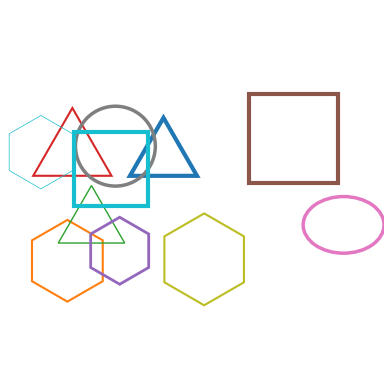[{"shape": "triangle", "thickness": 3, "radius": 0.5, "center": [0.425, 0.594]}, {"shape": "hexagon", "thickness": 1.5, "radius": 0.53, "center": [0.175, 0.323]}, {"shape": "triangle", "thickness": 1, "radius": 0.5, "center": [0.238, 0.419]}, {"shape": "triangle", "thickness": 1.5, "radius": 0.59, "center": [0.188, 0.602]}, {"shape": "hexagon", "thickness": 2, "radius": 0.44, "center": [0.311, 0.349]}, {"shape": "square", "thickness": 3, "radius": 0.58, "center": [0.762, 0.641]}, {"shape": "oval", "thickness": 2.5, "radius": 0.53, "center": [0.892, 0.416]}, {"shape": "circle", "thickness": 2.5, "radius": 0.52, "center": [0.3, 0.62]}, {"shape": "hexagon", "thickness": 1.5, "radius": 0.6, "center": [0.53, 0.326]}, {"shape": "hexagon", "thickness": 0.5, "radius": 0.48, "center": [0.106, 0.605]}, {"shape": "square", "thickness": 3, "radius": 0.48, "center": [0.288, 0.56]}]